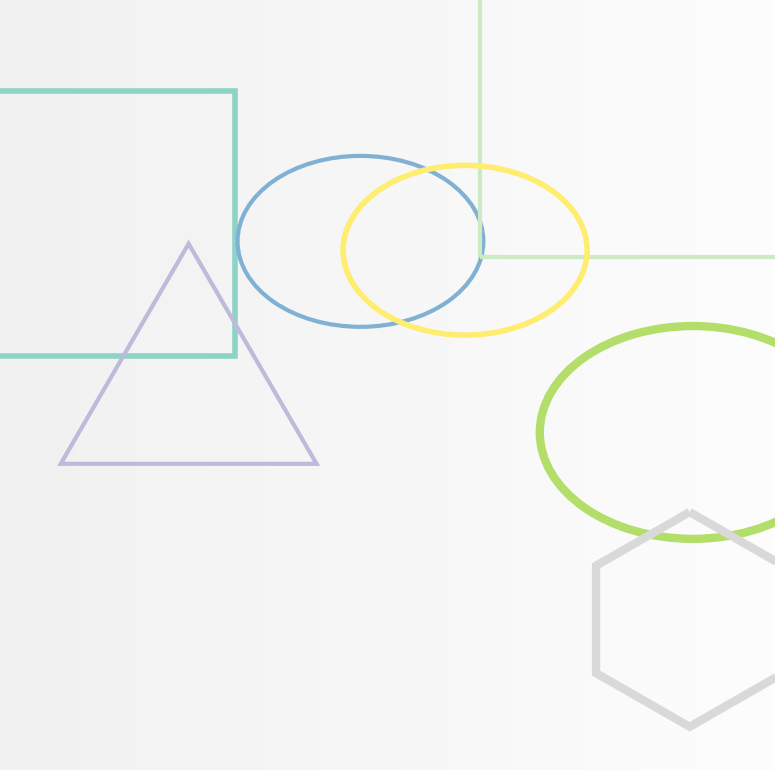[{"shape": "square", "thickness": 2, "radius": 0.86, "center": [0.131, 0.71]}, {"shape": "triangle", "thickness": 1.5, "radius": 0.95, "center": [0.243, 0.493]}, {"shape": "oval", "thickness": 1.5, "radius": 0.79, "center": [0.465, 0.687]}, {"shape": "oval", "thickness": 3, "radius": 0.99, "center": [0.894, 0.438]}, {"shape": "hexagon", "thickness": 3, "radius": 0.7, "center": [0.89, 0.196]}, {"shape": "square", "thickness": 1.5, "radius": 0.99, "center": [0.817, 0.864]}, {"shape": "oval", "thickness": 2, "radius": 0.79, "center": [0.6, 0.675]}]